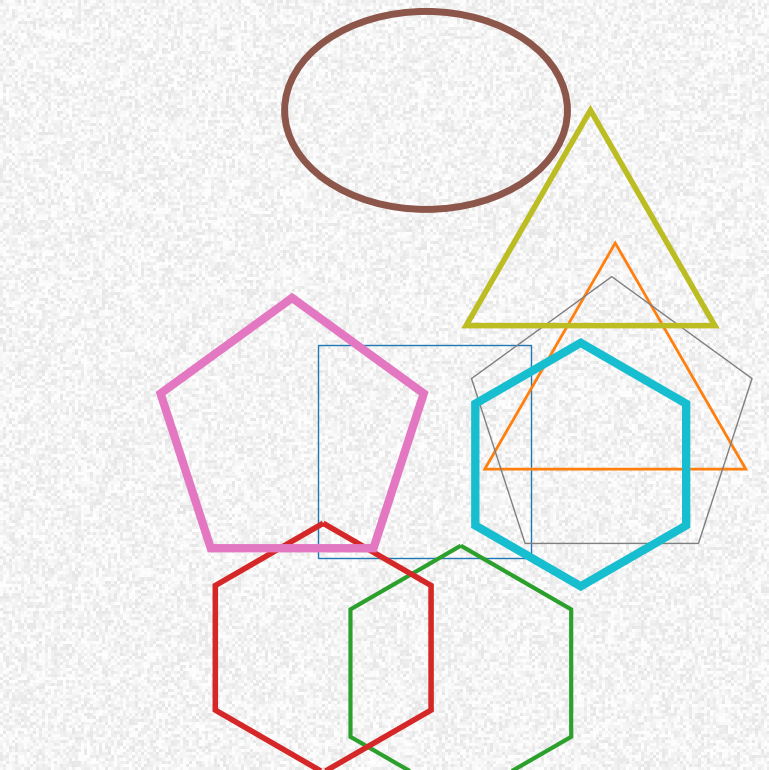[{"shape": "square", "thickness": 0.5, "radius": 0.69, "center": [0.551, 0.414]}, {"shape": "triangle", "thickness": 1, "radius": 0.98, "center": [0.799, 0.489]}, {"shape": "hexagon", "thickness": 1.5, "radius": 0.83, "center": [0.598, 0.126]}, {"shape": "hexagon", "thickness": 2, "radius": 0.81, "center": [0.42, 0.159]}, {"shape": "oval", "thickness": 2.5, "radius": 0.92, "center": [0.553, 0.857]}, {"shape": "pentagon", "thickness": 3, "radius": 0.9, "center": [0.379, 0.433]}, {"shape": "pentagon", "thickness": 0.5, "radius": 0.96, "center": [0.795, 0.449]}, {"shape": "triangle", "thickness": 2, "radius": 0.93, "center": [0.767, 0.67]}, {"shape": "hexagon", "thickness": 3, "radius": 0.79, "center": [0.754, 0.397]}]